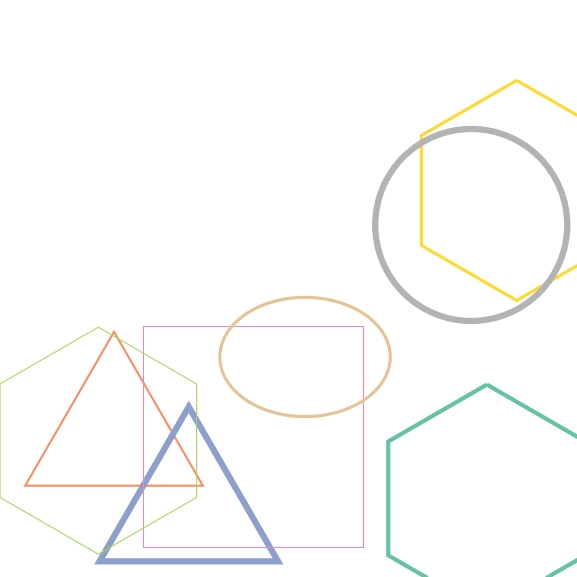[{"shape": "hexagon", "thickness": 2, "radius": 0.99, "center": [0.843, 0.136]}, {"shape": "triangle", "thickness": 1, "radius": 0.89, "center": [0.197, 0.247]}, {"shape": "triangle", "thickness": 3, "radius": 0.89, "center": [0.327, 0.116]}, {"shape": "square", "thickness": 0.5, "radius": 0.95, "center": [0.437, 0.243]}, {"shape": "hexagon", "thickness": 0.5, "radius": 0.98, "center": [0.17, 0.236]}, {"shape": "hexagon", "thickness": 1.5, "radius": 0.95, "center": [0.895, 0.669]}, {"shape": "oval", "thickness": 1.5, "radius": 0.74, "center": [0.528, 0.381]}, {"shape": "circle", "thickness": 3, "radius": 0.83, "center": [0.816, 0.61]}]